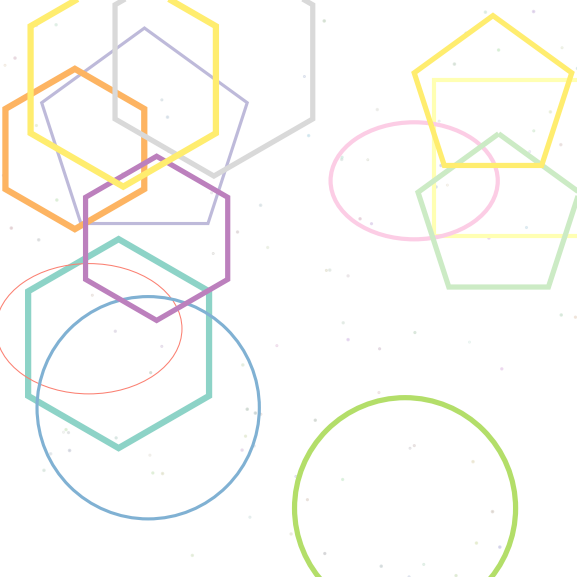[{"shape": "hexagon", "thickness": 3, "radius": 0.9, "center": [0.205, 0.404]}, {"shape": "square", "thickness": 2, "radius": 0.68, "center": [0.886, 0.726]}, {"shape": "pentagon", "thickness": 1.5, "radius": 0.94, "center": [0.25, 0.763]}, {"shape": "oval", "thickness": 0.5, "radius": 0.81, "center": [0.154, 0.43]}, {"shape": "circle", "thickness": 1.5, "radius": 0.96, "center": [0.257, 0.293]}, {"shape": "hexagon", "thickness": 3, "radius": 0.69, "center": [0.13, 0.741]}, {"shape": "circle", "thickness": 2.5, "radius": 0.96, "center": [0.701, 0.119]}, {"shape": "oval", "thickness": 2, "radius": 0.72, "center": [0.717, 0.686]}, {"shape": "hexagon", "thickness": 2.5, "radius": 0.99, "center": [0.37, 0.892]}, {"shape": "hexagon", "thickness": 2.5, "radius": 0.71, "center": [0.271, 0.586]}, {"shape": "pentagon", "thickness": 2.5, "radius": 0.73, "center": [0.863, 0.621]}, {"shape": "hexagon", "thickness": 3, "radius": 0.93, "center": [0.213, 0.861]}, {"shape": "pentagon", "thickness": 2.5, "radius": 0.72, "center": [0.854, 0.829]}]